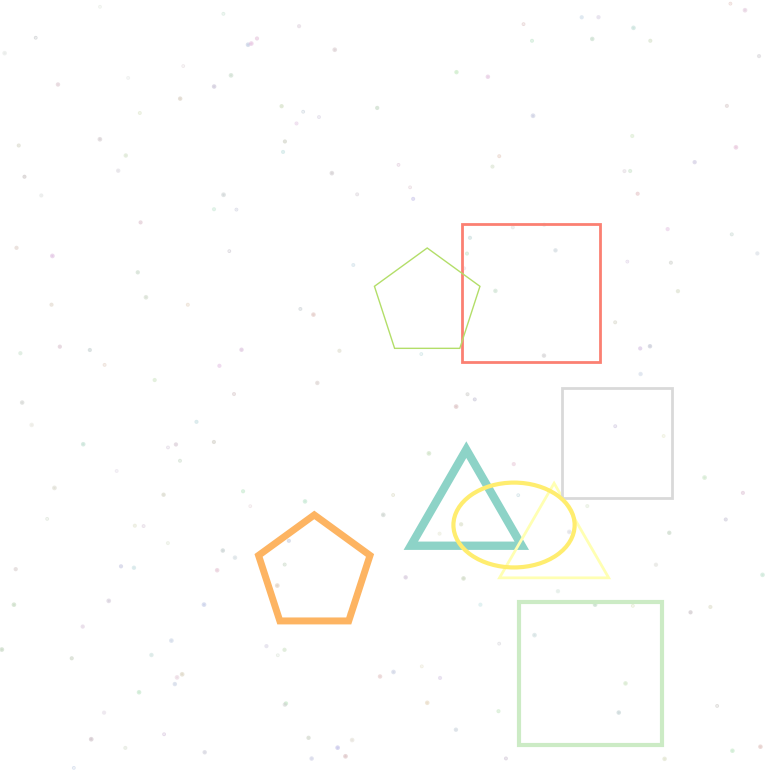[{"shape": "triangle", "thickness": 3, "radius": 0.42, "center": [0.606, 0.333]}, {"shape": "triangle", "thickness": 1, "radius": 0.41, "center": [0.72, 0.291]}, {"shape": "square", "thickness": 1, "radius": 0.45, "center": [0.69, 0.619]}, {"shape": "pentagon", "thickness": 2.5, "radius": 0.38, "center": [0.408, 0.255]}, {"shape": "pentagon", "thickness": 0.5, "radius": 0.36, "center": [0.555, 0.606]}, {"shape": "square", "thickness": 1, "radius": 0.36, "center": [0.801, 0.425]}, {"shape": "square", "thickness": 1.5, "radius": 0.46, "center": [0.767, 0.126]}, {"shape": "oval", "thickness": 1.5, "radius": 0.39, "center": [0.668, 0.318]}]